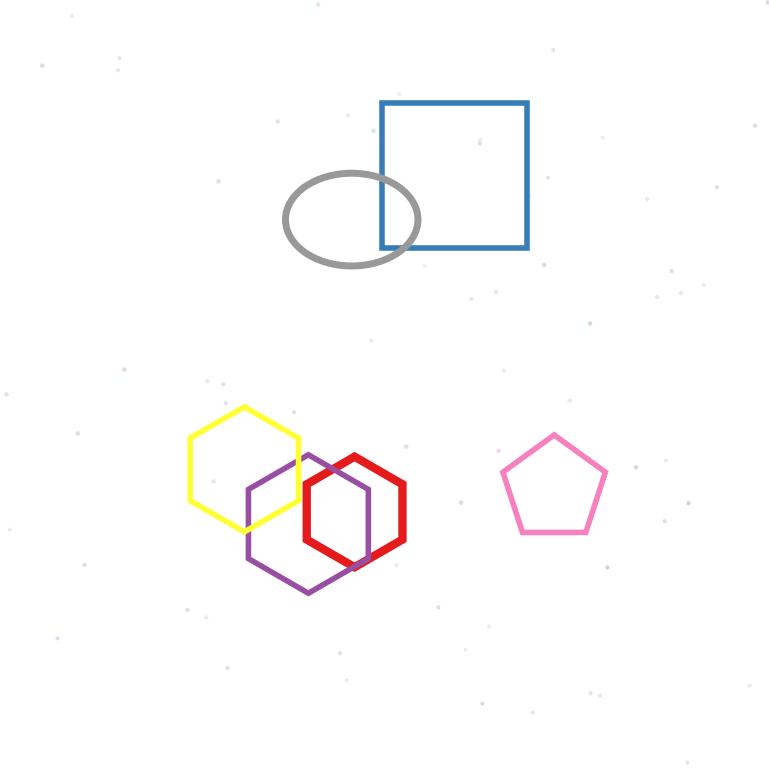[{"shape": "hexagon", "thickness": 3, "radius": 0.36, "center": [0.461, 0.335]}, {"shape": "square", "thickness": 2, "radius": 0.47, "center": [0.59, 0.772]}, {"shape": "hexagon", "thickness": 2, "radius": 0.45, "center": [0.4, 0.319]}, {"shape": "hexagon", "thickness": 2, "radius": 0.41, "center": [0.317, 0.39]}, {"shape": "pentagon", "thickness": 2, "radius": 0.35, "center": [0.72, 0.365]}, {"shape": "oval", "thickness": 2.5, "radius": 0.43, "center": [0.457, 0.715]}]